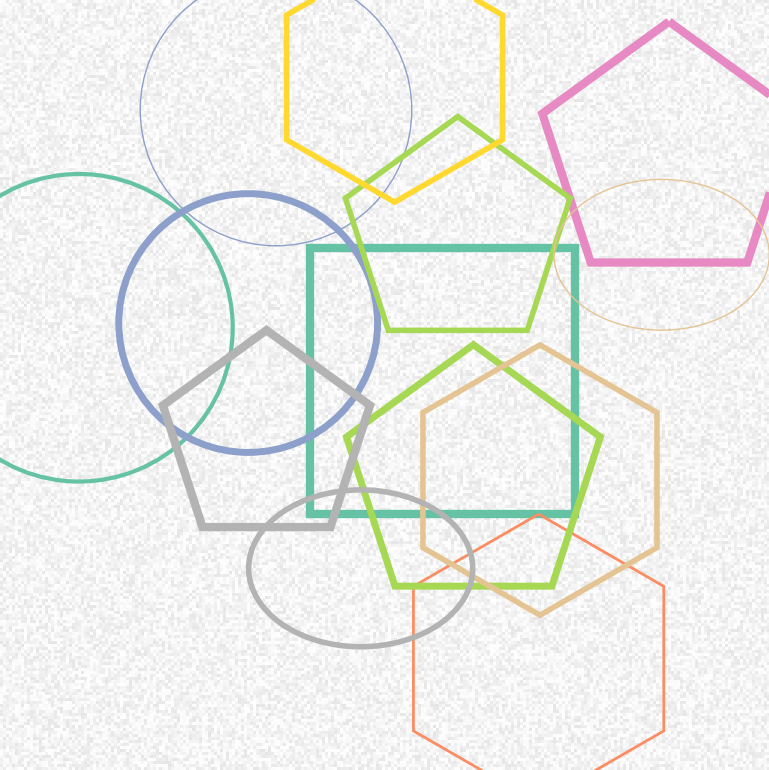[{"shape": "circle", "thickness": 1.5, "radius": 1.0, "center": [0.103, 0.574]}, {"shape": "square", "thickness": 3, "radius": 0.86, "center": [0.575, 0.505]}, {"shape": "hexagon", "thickness": 1, "radius": 0.94, "center": [0.699, 0.145]}, {"shape": "circle", "thickness": 0.5, "radius": 0.88, "center": [0.358, 0.857]}, {"shape": "circle", "thickness": 2.5, "radius": 0.84, "center": [0.322, 0.58]}, {"shape": "pentagon", "thickness": 3, "radius": 0.86, "center": [0.869, 0.799]}, {"shape": "pentagon", "thickness": 2, "radius": 0.77, "center": [0.595, 0.695]}, {"shape": "pentagon", "thickness": 2.5, "radius": 0.87, "center": [0.615, 0.379]}, {"shape": "hexagon", "thickness": 2, "radius": 0.81, "center": [0.512, 0.899]}, {"shape": "hexagon", "thickness": 2, "radius": 0.88, "center": [0.701, 0.377]}, {"shape": "oval", "thickness": 0.5, "radius": 0.7, "center": [0.859, 0.669]}, {"shape": "oval", "thickness": 2, "radius": 0.73, "center": [0.468, 0.262]}, {"shape": "pentagon", "thickness": 3, "radius": 0.71, "center": [0.346, 0.43]}]